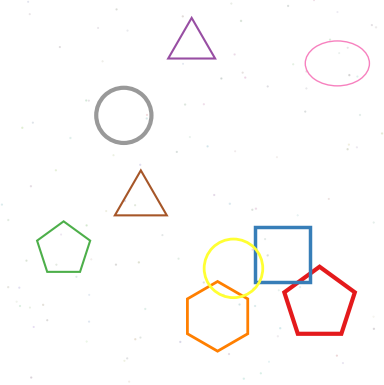[{"shape": "pentagon", "thickness": 3, "radius": 0.48, "center": [0.83, 0.211]}, {"shape": "square", "thickness": 2.5, "radius": 0.36, "center": [0.734, 0.34]}, {"shape": "pentagon", "thickness": 1.5, "radius": 0.36, "center": [0.165, 0.353]}, {"shape": "triangle", "thickness": 1.5, "radius": 0.35, "center": [0.498, 0.883]}, {"shape": "hexagon", "thickness": 2, "radius": 0.45, "center": [0.565, 0.178]}, {"shape": "circle", "thickness": 2, "radius": 0.38, "center": [0.606, 0.303]}, {"shape": "triangle", "thickness": 1.5, "radius": 0.39, "center": [0.366, 0.48]}, {"shape": "oval", "thickness": 1, "radius": 0.42, "center": [0.876, 0.835]}, {"shape": "circle", "thickness": 3, "radius": 0.36, "center": [0.322, 0.7]}]